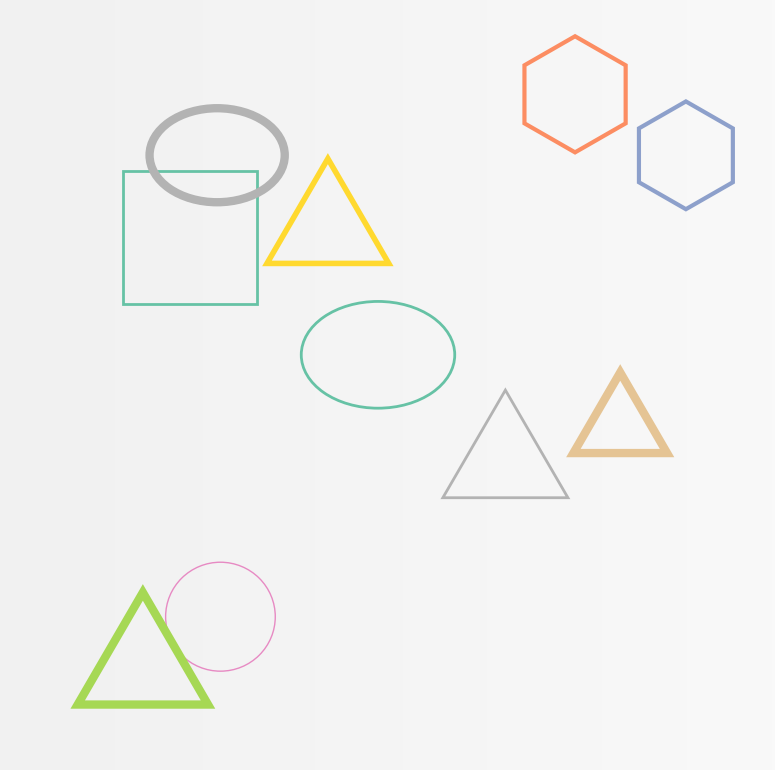[{"shape": "square", "thickness": 1, "radius": 0.43, "center": [0.246, 0.692]}, {"shape": "oval", "thickness": 1, "radius": 0.5, "center": [0.488, 0.539]}, {"shape": "hexagon", "thickness": 1.5, "radius": 0.38, "center": [0.742, 0.878]}, {"shape": "hexagon", "thickness": 1.5, "radius": 0.35, "center": [0.885, 0.798]}, {"shape": "circle", "thickness": 0.5, "radius": 0.35, "center": [0.284, 0.199]}, {"shape": "triangle", "thickness": 3, "radius": 0.49, "center": [0.184, 0.134]}, {"shape": "triangle", "thickness": 2, "radius": 0.45, "center": [0.423, 0.703]}, {"shape": "triangle", "thickness": 3, "radius": 0.35, "center": [0.8, 0.446]}, {"shape": "oval", "thickness": 3, "radius": 0.44, "center": [0.28, 0.798]}, {"shape": "triangle", "thickness": 1, "radius": 0.47, "center": [0.652, 0.4]}]